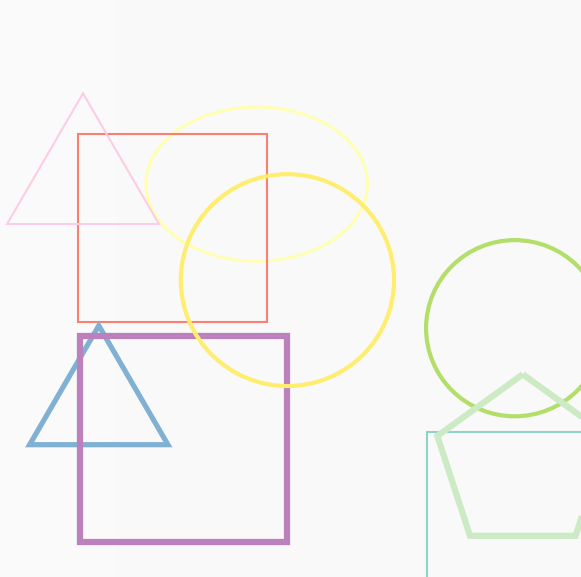[{"shape": "square", "thickness": 1, "radius": 0.72, "center": [0.88, 0.106]}, {"shape": "oval", "thickness": 1.5, "radius": 0.95, "center": [0.442, 0.68]}, {"shape": "square", "thickness": 1, "radius": 0.81, "center": [0.297, 0.605]}, {"shape": "triangle", "thickness": 2.5, "radius": 0.69, "center": [0.17, 0.298]}, {"shape": "circle", "thickness": 2, "radius": 0.76, "center": [0.886, 0.431]}, {"shape": "triangle", "thickness": 1, "radius": 0.75, "center": [0.143, 0.687]}, {"shape": "square", "thickness": 3, "radius": 0.89, "center": [0.315, 0.239]}, {"shape": "pentagon", "thickness": 3, "radius": 0.77, "center": [0.899, 0.196]}, {"shape": "circle", "thickness": 2, "radius": 0.92, "center": [0.494, 0.514]}]